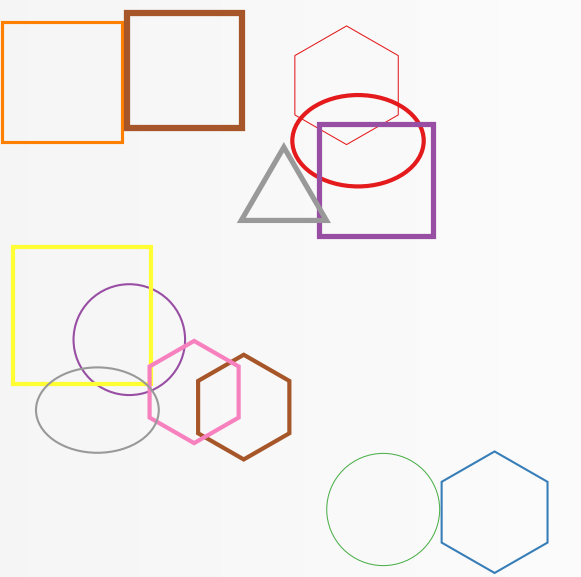[{"shape": "hexagon", "thickness": 0.5, "radius": 0.51, "center": [0.596, 0.851]}, {"shape": "oval", "thickness": 2, "radius": 0.57, "center": [0.616, 0.755]}, {"shape": "hexagon", "thickness": 1, "radius": 0.53, "center": [0.851, 0.112]}, {"shape": "circle", "thickness": 0.5, "radius": 0.49, "center": [0.659, 0.117]}, {"shape": "square", "thickness": 2.5, "radius": 0.49, "center": [0.647, 0.688]}, {"shape": "circle", "thickness": 1, "radius": 0.48, "center": [0.222, 0.411]}, {"shape": "square", "thickness": 1.5, "radius": 0.52, "center": [0.107, 0.857]}, {"shape": "square", "thickness": 2, "radius": 0.59, "center": [0.141, 0.453]}, {"shape": "square", "thickness": 3, "radius": 0.5, "center": [0.317, 0.878]}, {"shape": "hexagon", "thickness": 2, "radius": 0.45, "center": [0.419, 0.294]}, {"shape": "hexagon", "thickness": 2, "radius": 0.44, "center": [0.334, 0.32]}, {"shape": "oval", "thickness": 1, "radius": 0.53, "center": [0.168, 0.289]}, {"shape": "triangle", "thickness": 2.5, "radius": 0.42, "center": [0.488, 0.66]}]